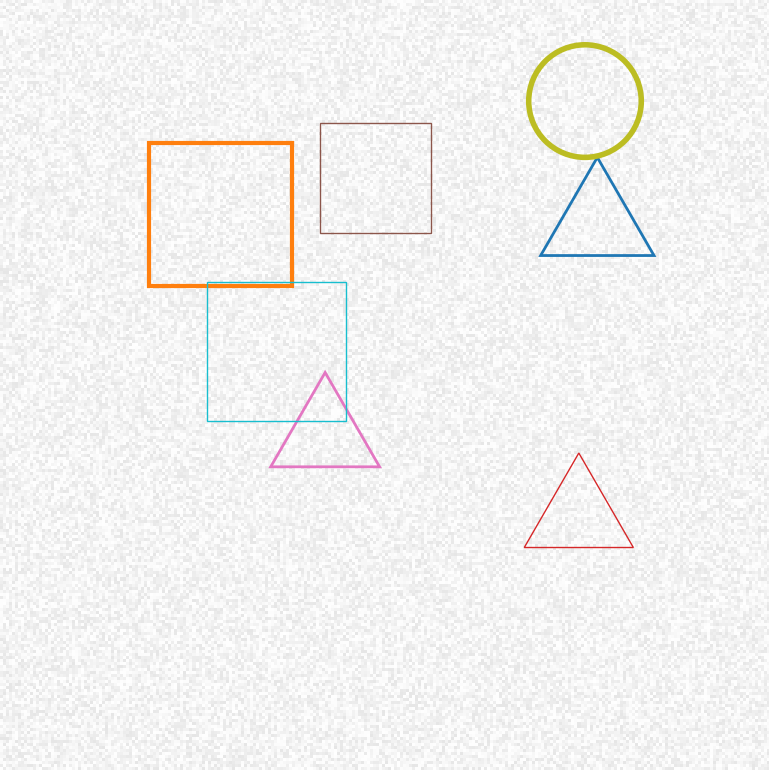[{"shape": "triangle", "thickness": 1, "radius": 0.42, "center": [0.776, 0.711]}, {"shape": "square", "thickness": 1.5, "radius": 0.47, "center": [0.287, 0.722]}, {"shape": "triangle", "thickness": 0.5, "radius": 0.41, "center": [0.752, 0.33]}, {"shape": "square", "thickness": 0.5, "radius": 0.36, "center": [0.488, 0.769]}, {"shape": "triangle", "thickness": 1, "radius": 0.41, "center": [0.422, 0.435]}, {"shape": "circle", "thickness": 2, "radius": 0.37, "center": [0.76, 0.869]}, {"shape": "square", "thickness": 0.5, "radius": 0.45, "center": [0.359, 0.543]}]